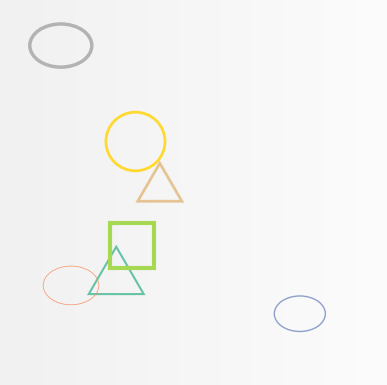[{"shape": "triangle", "thickness": 1.5, "radius": 0.41, "center": [0.3, 0.277]}, {"shape": "oval", "thickness": 0.5, "radius": 0.36, "center": [0.183, 0.259]}, {"shape": "oval", "thickness": 1, "radius": 0.33, "center": [0.774, 0.185]}, {"shape": "square", "thickness": 3, "radius": 0.29, "center": [0.341, 0.363]}, {"shape": "circle", "thickness": 2, "radius": 0.38, "center": [0.35, 0.632]}, {"shape": "triangle", "thickness": 2, "radius": 0.33, "center": [0.412, 0.51]}, {"shape": "oval", "thickness": 2.5, "radius": 0.4, "center": [0.157, 0.882]}]